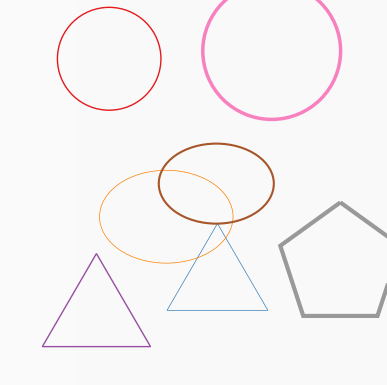[{"shape": "circle", "thickness": 1, "radius": 0.67, "center": [0.282, 0.847]}, {"shape": "triangle", "thickness": 0.5, "radius": 0.75, "center": [0.561, 0.269]}, {"shape": "triangle", "thickness": 1, "radius": 0.81, "center": [0.249, 0.18]}, {"shape": "oval", "thickness": 0.5, "radius": 0.86, "center": [0.429, 0.437]}, {"shape": "oval", "thickness": 1.5, "radius": 0.74, "center": [0.558, 0.523]}, {"shape": "circle", "thickness": 2.5, "radius": 0.89, "center": [0.701, 0.868]}, {"shape": "pentagon", "thickness": 3, "radius": 0.81, "center": [0.878, 0.311]}]